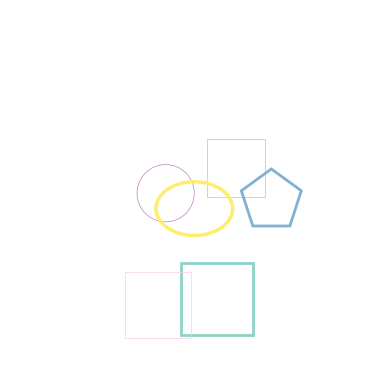[{"shape": "square", "thickness": 2, "radius": 0.47, "center": [0.563, 0.224]}, {"shape": "square", "thickness": 0.5, "radius": 0.38, "center": [0.614, 0.564]}, {"shape": "pentagon", "thickness": 2, "radius": 0.41, "center": [0.705, 0.479]}, {"shape": "square", "thickness": 0.5, "radius": 0.43, "center": [0.41, 0.208]}, {"shape": "circle", "thickness": 0.5, "radius": 0.37, "center": [0.43, 0.498]}, {"shape": "oval", "thickness": 2.5, "radius": 0.5, "center": [0.505, 0.458]}]